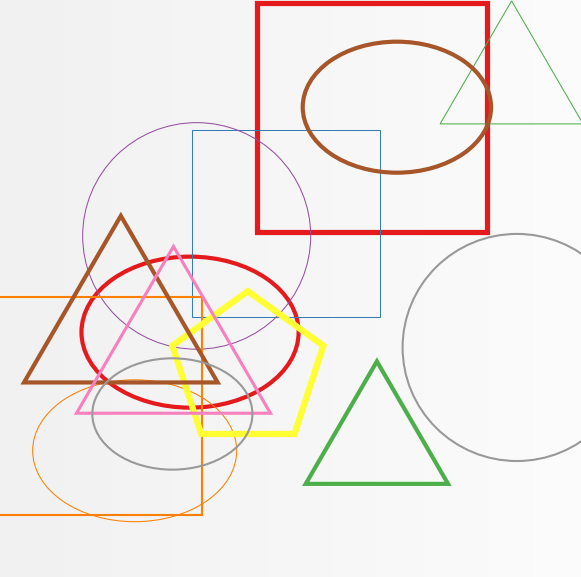[{"shape": "oval", "thickness": 2, "radius": 0.93, "center": [0.327, 0.424]}, {"shape": "square", "thickness": 2.5, "radius": 0.99, "center": [0.64, 0.796]}, {"shape": "square", "thickness": 0.5, "radius": 0.81, "center": [0.492, 0.611]}, {"shape": "triangle", "thickness": 2, "radius": 0.71, "center": [0.648, 0.232]}, {"shape": "triangle", "thickness": 0.5, "radius": 0.71, "center": [0.88, 0.856]}, {"shape": "circle", "thickness": 0.5, "radius": 0.98, "center": [0.338, 0.591]}, {"shape": "square", "thickness": 1, "radius": 0.94, "center": [0.159, 0.296]}, {"shape": "oval", "thickness": 0.5, "radius": 0.88, "center": [0.232, 0.219]}, {"shape": "pentagon", "thickness": 3, "radius": 0.68, "center": [0.426, 0.358]}, {"shape": "triangle", "thickness": 2, "radius": 0.96, "center": [0.208, 0.433]}, {"shape": "oval", "thickness": 2, "radius": 0.81, "center": [0.683, 0.814]}, {"shape": "triangle", "thickness": 1.5, "radius": 0.96, "center": [0.298, 0.38]}, {"shape": "oval", "thickness": 1, "radius": 0.69, "center": [0.297, 0.282]}, {"shape": "circle", "thickness": 1, "radius": 0.98, "center": [0.889, 0.397]}]